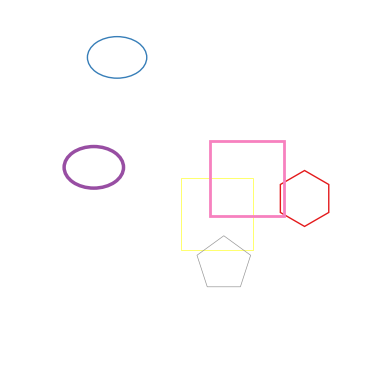[{"shape": "hexagon", "thickness": 1, "radius": 0.36, "center": [0.791, 0.484]}, {"shape": "oval", "thickness": 1, "radius": 0.39, "center": [0.304, 0.851]}, {"shape": "oval", "thickness": 2.5, "radius": 0.39, "center": [0.244, 0.565]}, {"shape": "square", "thickness": 0.5, "radius": 0.47, "center": [0.563, 0.445]}, {"shape": "square", "thickness": 2, "radius": 0.49, "center": [0.641, 0.535]}, {"shape": "pentagon", "thickness": 0.5, "radius": 0.37, "center": [0.581, 0.314]}]